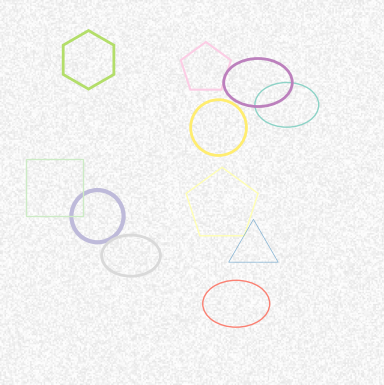[{"shape": "oval", "thickness": 1, "radius": 0.41, "center": [0.745, 0.728]}, {"shape": "pentagon", "thickness": 1, "radius": 0.49, "center": [0.577, 0.467]}, {"shape": "circle", "thickness": 3, "radius": 0.34, "center": [0.253, 0.439]}, {"shape": "oval", "thickness": 1, "radius": 0.43, "center": [0.614, 0.211]}, {"shape": "triangle", "thickness": 0.5, "radius": 0.37, "center": [0.658, 0.356]}, {"shape": "hexagon", "thickness": 2, "radius": 0.38, "center": [0.23, 0.845]}, {"shape": "pentagon", "thickness": 1.5, "radius": 0.34, "center": [0.535, 0.822]}, {"shape": "oval", "thickness": 2, "radius": 0.38, "center": [0.34, 0.336]}, {"shape": "oval", "thickness": 2, "radius": 0.45, "center": [0.67, 0.786]}, {"shape": "square", "thickness": 1, "radius": 0.37, "center": [0.141, 0.513]}, {"shape": "circle", "thickness": 2, "radius": 0.36, "center": [0.568, 0.669]}]